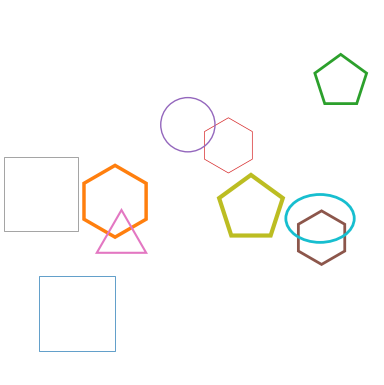[{"shape": "square", "thickness": 0.5, "radius": 0.49, "center": [0.2, 0.185]}, {"shape": "hexagon", "thickness": 2.5, "radius": 0.47, "center": [0.299, 0.477]}, {"shape": "pentagon", "thickness": 2, "radius": 0.35, "center": [0.885, 0.788]}, {"shape": "hexagon", "thickness": 0.5, "radius": 0.36, "center": [0.593, 0.622]}, {"shape": "circle", "thickness": 1, "radius": 0.35, "center": [0.488, 0.676]}, {"shape": "hexagon", "thickness": 2, "radius": 0.35, "center": [0.835, 0.383]}, {"shape": "triangle", "thickness": 1.5, "radius": 0.37, "center": [0.316, 0.38]}, {"shape": "square", "thickness": 0.5, "radius": 0.48, "center": [0.106, 0.496]}, {"shape": "pentagon", "thickness": 3, "radius": 0.43, "center": [0.652, 0.459]}, {"shape": "oval", "thickness": 2, "radius": 0.44, "center": [0.831, 0.433]}]